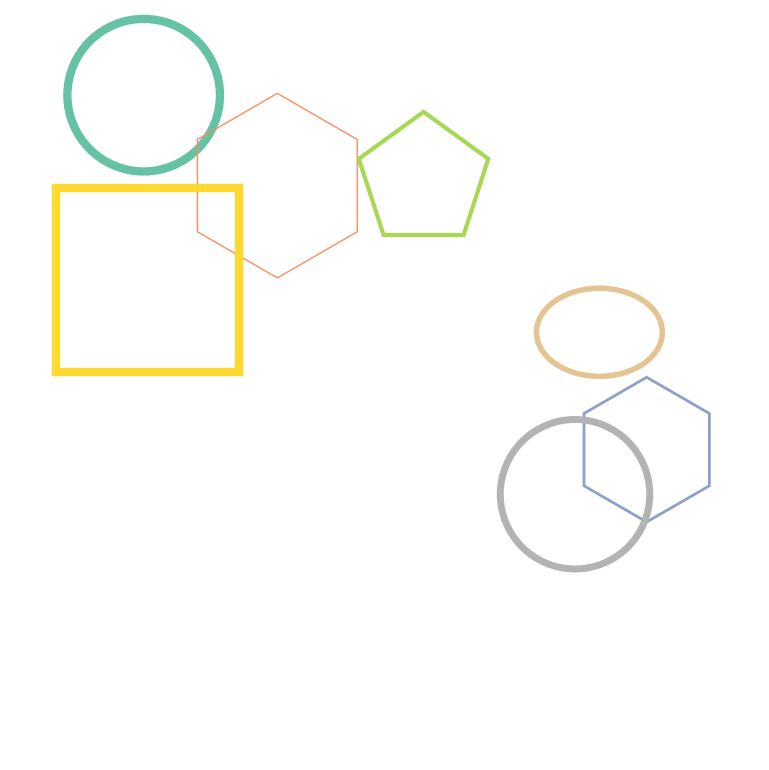[{"shape": "circle", "thickness": 3, "radius": 0.5, "center": [0.187, 0.876]}, {"shape": "hexagon", "thickness": 0.5, "radius": 0.6, "center": [0.36, 0.759]}, {"shape": "hexagon", "thickness": 1, "radius": 0.47, "center": [0.84, 0.416]}, {"shape": "pentagon", "thickness": 1.5, "radius": 0.44, "center": [0.55, 0.766]}, {"shape": "square", "thickness": 3, "radius": 0.6, "center": [0.192, 0.636]}, {"shape": "oval", "thickness": 2, "radius": 0.41, "center": [0.778, 0.568]}, {"shape": "circle", "thickness": 2.5, "radius": 0.49, "center": [0.747, 0.358]}]